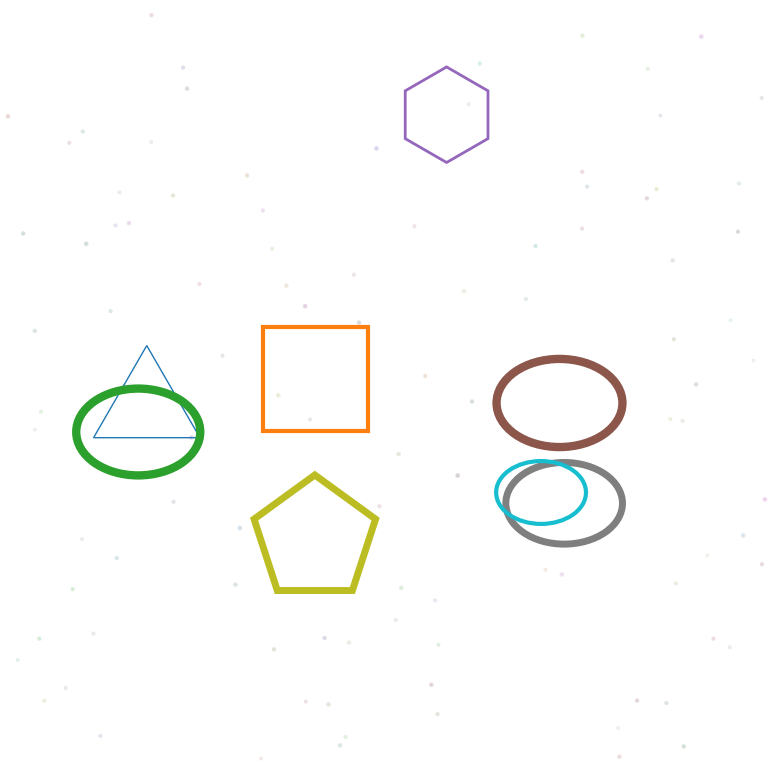[{"shape": "triangle", "thickness": 0.5, "radius": 0.4, "center": [0.191, 0.471]}, {"shape": "square", "thickness": 1.5, "radius": 0.34, "center": [0.41, 0.508]}, {"shape": "oval", "thickness": 3, "radius": 0.4, "center": [0.18, 0.439]}, {"shape": "hexagon", "thickness": 1, "radius": 0.31, "center": [0.58, 0.851]}, {"shape": "oval", "thickness": 3, "radius": 0.41, "center": [0.727, 0.477]}, {"shape": "oval", "thickness": 2.5, "radius": 0.38, "center": [0.733, 0.346]}, {"shape": "pentagon", "thickness": 2.5, "radius": 0.41, "center": [0.409, 0.3]}, {"shape": "oval", "thickness": 1.5, "radius": 0.29, "center": [0.703, 0.36]}]